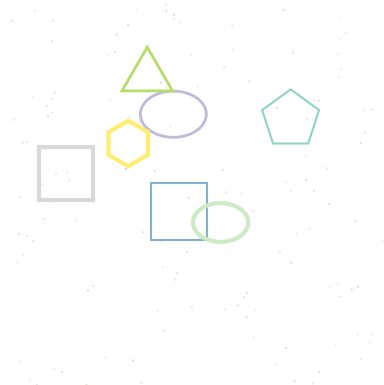[{"shape": "pentagon", "thickness": 1.5, "radius": 0.39, "center": [0.755, 0.69]}, {"shape": "oval", "thickness": 2, "radius": 0.43, "center": [0.45, 0.703]}, {"shape": "square", "thickness": 1.5, "radius": 0.37, "center": [0.465, 0.45]}, {"shape": "triangle", "thickness": 2, "radius": 0.38, "center": [0.382, 0.802]}, {"shape": "square", "thickness": 3, "radius": 0.35, "center": [0.172, 0.549]}, {"shape": "oval", "thickness": 3, "radius": 0.36, "center": [0.573, 0.422]}, {"shape": "hexagon", "thickness": 3, "radius": 0.3, "center": [0.333, 0.627]}]